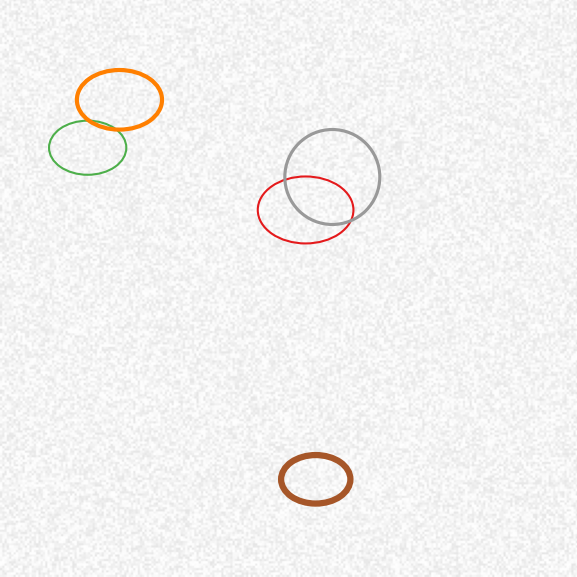[{"shape": "oval", "thickness": 1, "radius": 0.41, "center": [0.529, 0.636]}, {"shape": "oval", "thickness": 1, "radius": 0.33, "center": [0.152, 0.743]}, {"shape": "oval", "thickness": 2, "radius": 0.37, "center": [0.207, 0.826]}, {"shape": "oval", "thickness": 3, "radius": 0.3, "center": [0.547, 0.169]}, {"shape": "circle", "thickness": 1.5, "radius": 0.41, "center": [0.575, 0.693]}]